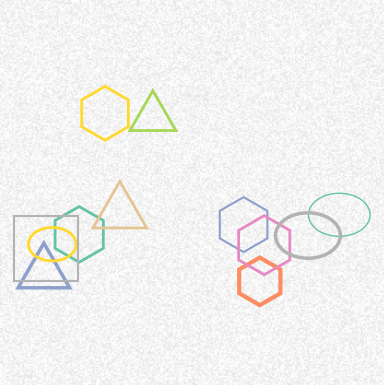[{"shape": "oval", "thickness": 1, "radius": 0.4, "center": [0.881, 0.442]}, {"shape": "hexagon", "thickness": 2, "radius": 0.36, "center": [0.206, 0.391]}, {"shape": "hexagon", "thickness": 3, "radius": 0.31, "center": [0.675, 0.269]}, {"shape": "hexagon", "thickness": 1.5, "radius": 0.36, "center": [0.633, 0.417]}, {"shape": "triangle", "thickness": 2.5, "radius": 0.39, "center": [0.114, 0.291]}, {"shape": "hexagon", "thickness": 2, "radius": 0.38, "center": [0.686, 0.363]}, {"shape": "triangle", "thickness": 2, "radius": 0.35, "center": [0.397, 0.695]}, {"shape": "oval", "thickness": 2, "radius": 0.31, "center": [0.136, 0.366]}, {"shape": "hexagon", "thickness": 2, "radius": 0.35, "center": [0.273, 0.706]}, {"shape": "triangle", "thickness": 2, "radius": 0.4, "center": [0.311, 0.448]}, {"shape": "oval", "thickness": 2.5, "radius": 0.42, "center": [0.8, 0.388]}, {"shape": "square", "thickness": 1.5, "radius": 0.42, "center": [0.119, 0.355]}]